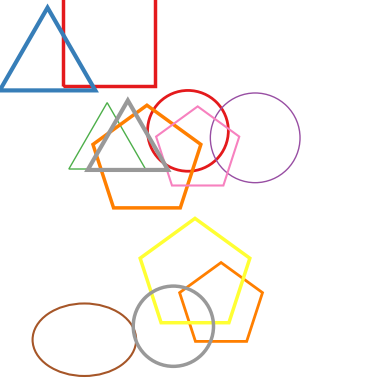[{"shape": "circle", "thickness": 2, "radius": 0.52, "center": [0.488, 0.66]}, {"shape": "square", "thickness": 2.5, "radius": 0.6, "center": [0.284, 0.895]}, {"shape": "triangle", "thickness": 3, "radius": 0.72, "center": [0.123, 0.837]}, {"shape": "triangle", "thickness": 1, "radius": 0.57, "center": [0.278, 0.618]}, {"shape": "circle", "thickness": 1, "radius": 0.58, "center": [0.663, 0.642]}, {"shape": "pentagon", "thickness": 2, "radius": 0.57, "center": [0.574, 0.205]}, {"shape": "pentagon", "thickness": 2.5, "radius": 0.74, "center": [0.382, 0.579]}, {"shape": "pentagon", "thickness": 2.5, "radius": 0.75, "center": [0.506, 0.283]}, {"shape": "oval", "thickness": 1.5, "radius": 0.67, "center": [0.219, 0.118]}, {"shape": "pentagon", "thickness": 1.5, "radius": 0.57, "center": [0.513, 0.61]}, {"shape": "triangle", "thickness": 3, "radius": 0.6, "center": [0.332, 0.619]}, {"shape": "circle", "thickness": 2.5, "radius": 0.52, "center": [0.45, 0.153]}]